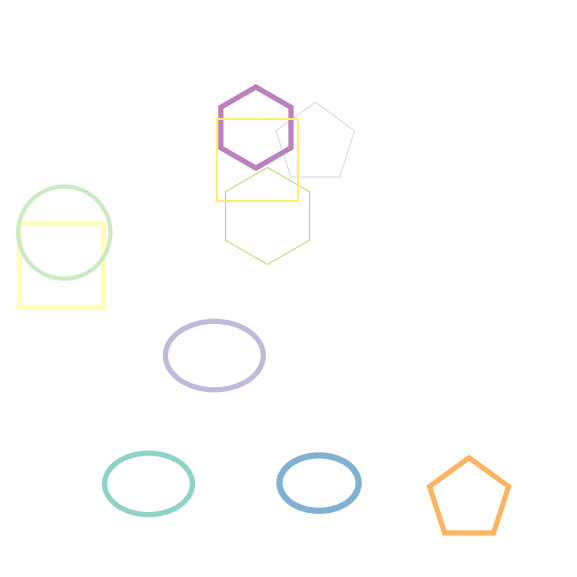[{"shape": "oval", "thickness": 2.5, "radius": 0.38, "center": [0.257, 0.161]}, {"shape": "square", "thickness": 2.5, "radius": 0.36, "center": [0.106, 0.541]}, {"shape": "oval", "thickness": 2.5, "radius": 0.42, "center": [0.371, 0.383]}, {"shape": "oval", "thickness": 3, "radius": 0.34, "center": [0.552, 0.163]}, {"shape": "pentagon", "thickness": 2.5, "radius": 0.36, "center": [0.812, 0.134]}, {"shape": "hexagon", "thickness": 0.5, "radius": 0.42, "center": [0.463, 0.625]}, {"shape": "pentagon", "thickness": 0.5, "radius": 0.36, "center": [0.546, 0.75]}, {"shape": "hexagon", "thickness": 2.5, "radius": 0.35, "center": [0.443, 0.778]}, {"shape": "circle", "thickness": 2, "radius": 0.4, "center": [0.111, 0.596]}, {"shape": "square", "thickness": 1, "radius": 0.35, "center": [0.446, 0.721]}]